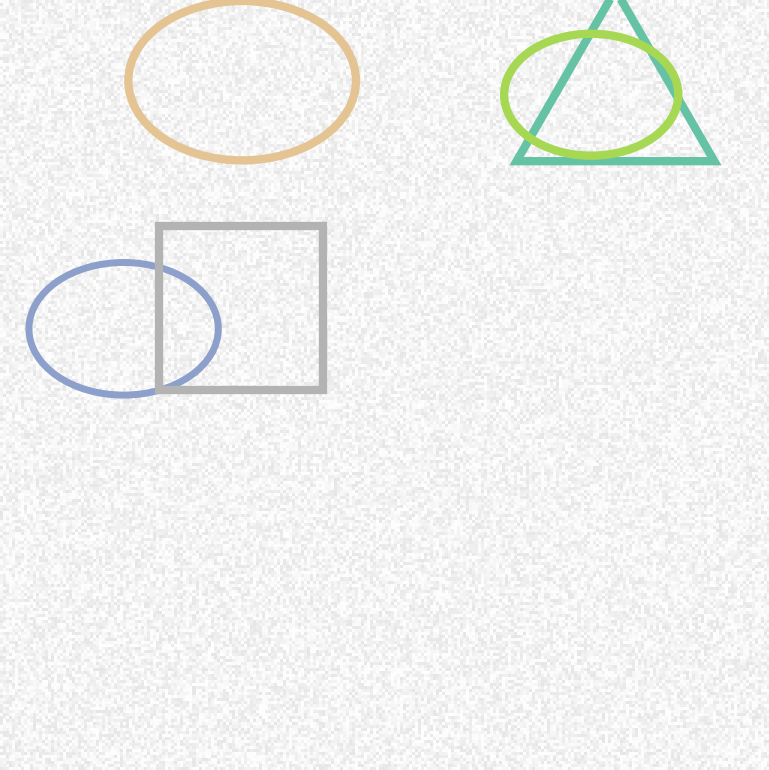[{"shape": "triangle", "thickness": 3, "radius": 0.74, "center": [0.799, 0.865]}, {"shape": "oval", "thickness": 2.5, "radius": 0.61, "center": [0.161, 0.573]}, {"shape": "oval", "thickness": 3, "radius": 0.57, "center": [0.768, 0.877]}, {"shape": "oval", "thickness": 3, "radius": 0.74, "center": [0.314, 0.895]}, {"shape": "square", "thickness": 3, "radius": 0.53, "center": [0.313, 0.6]}]